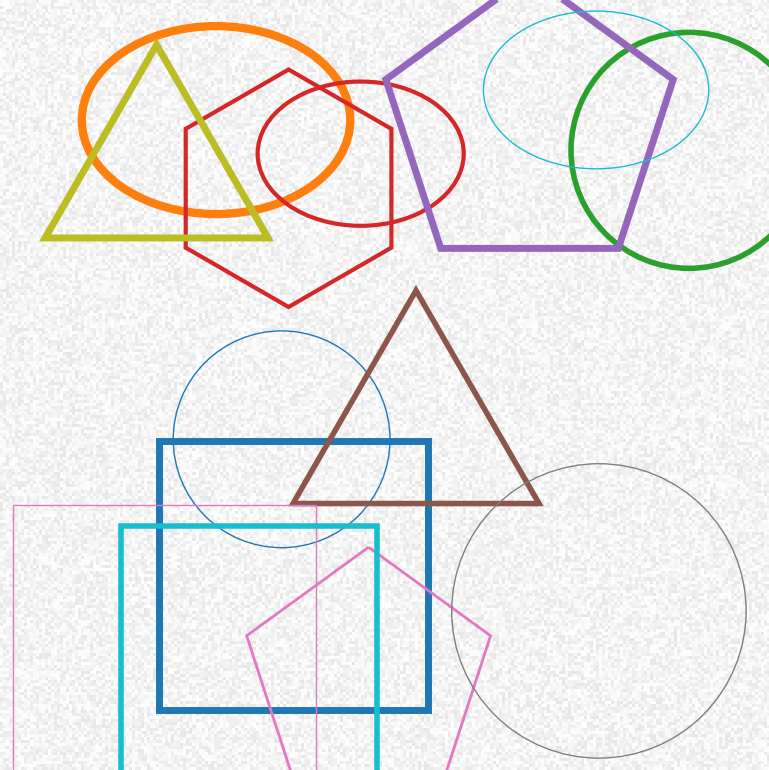[{"shape": "square", "thickness": 2.5, "radius": 0.87, "center": [0.382, 0.253]}, {"shape": "circle", "thickness": 0.5, "radius": 0.7, "center": [0.366, 0.43]}, {"shape": "oval", "thickness": 3, "radius": 0.87, "center": [0.281, 0.844]}, {"shape": "circle", "thickness": 2, "radius": 0.77, "center": [0.895, 0.805]}, {"shape": "hexagon", "thickness": 1.5, "radius": 0.77, "center": [0.375, 0.756]}, {"shape": "oval", "thickness": 1.5, "radius": 0.67, "center": [0.468, 0.8]}, {"shape": "pentagon", "thickness": 2.5, "radius": 0.98, "center": [0.688, 0.836]}, {"shape": "triangle", "thickness": 2, "radius": 0.92, "center": [0.54, 0.438]}, {"shape": "square", "thickness": 0.5, "radius": 0.98, "center": [0.214, 0.147]}, {"shape": "pentagon", "thickness": 1, "radius": 0.83, "center": [0.479, 0.123]}, {"shape": "circle", "thickness": 0.5, "radius": 0.96, "center": [0.778, 0.207]}, {"shape": "triangle", "thickness": 2.5, "radius": 0.84, "center": [0.203, 0.775]}, {"shape": "oval", "thickness": 0.5, "radius": 0.73, "center": [0.774, 0.883]}, {"shape": "square", "thickness": 2, "radius": 0.83, "center": [0.324, 0.15]}]